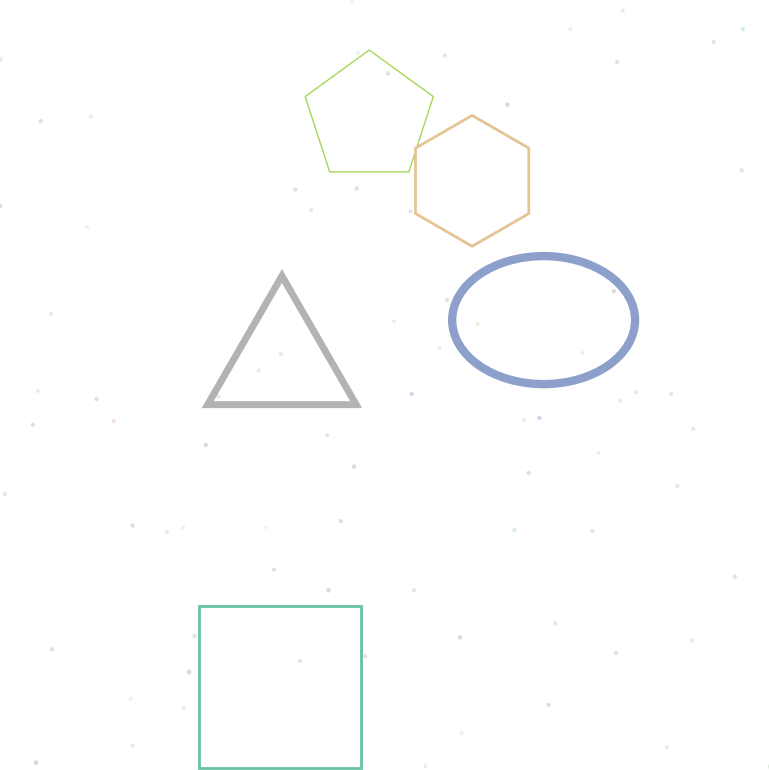[{"shape": "square", "thickness": 1, "radius": 0.53, "center": [0.363, 0.108]}, {"shape": "oval", "thickness": 3, "radius": 0.59, "center": [0.706, 0.584]}, {"shape": "pentagon", "thickness": 0.5, "radius": 0.44, "center": [0.48, 0.848]}, {"shape": "hexagon", "thickness": 1, "radius": 0.42, "center": [0.613, 0.765]}, {"shape": "triangle", "thickness": 2.5, "radius": 0.56, "center": [0.366, 0.53]}]